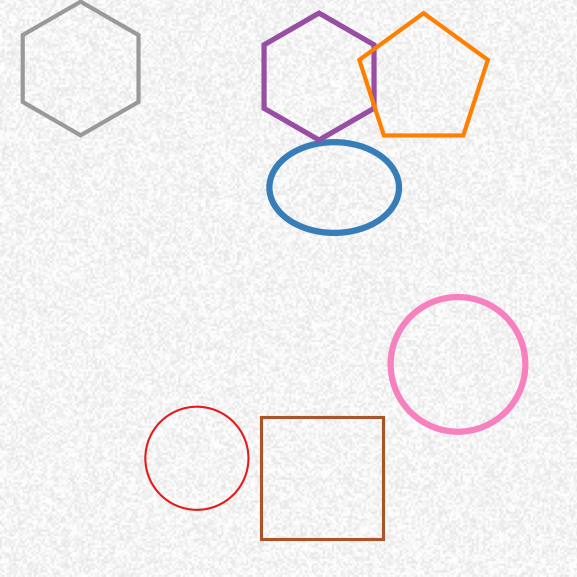[{"shape": "circle", "thickness": 1, "radius": 0.45, "center": [0.341, 0.206]}, {"shape": "oval", "thickness": 3, "radius": 0.56, "center": [0.579, 0.674]}, {"shape": "hexagon", "thickness": 2.5, "radius": 0.55, "center": [0.552, 0.867]}, {"shape": "pentagon", "thickness": 2, "radius": 0.59, "center": [0.733, 0.859]}, {"shape": "square", "thickness": 1.5, "radius": 0.53, "center": [0.558, 0.171]}, {"shape": "circle", "thickness": 3, "radius": 0.58, "center": [0.793, 0.368]}, {"shape": "hexagon", "thickness": 2, "radius": 0.58, "center": [0.14, 0.881]}]